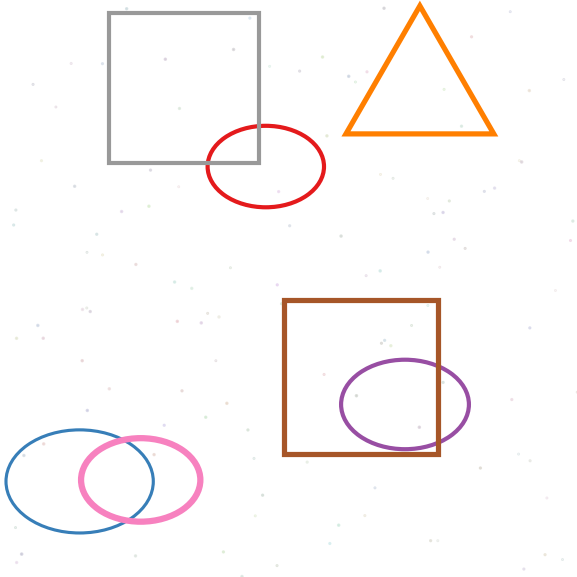[{"shape": "oval", "thickness": 2, "radius": 0.5, "center": [0.46, 0.711]}, {"shape": "oval", "thickness": 1.5, "radius": 0.64, "center": [0.138, 0.166]}, {"shape": "oval", "thickness": 2, "radius": 0.55, "center": [0.701, 0.299]}, {"shape": "triangle", "thickness": 2.5, "radius": 0.74, "center": [0.727, 0.841]}, {"shape": "square", "thickness": 2.5, "radius": 0.67, "center": [0.625, 0.346]}, {"shape": "oval", "thickness": 3, "radius": 0.52, "center": [0.244, 0.168]}, {"shape": "square", "thickness": 2, "radius": 0.65, "center": [0.318, 0.846]}]